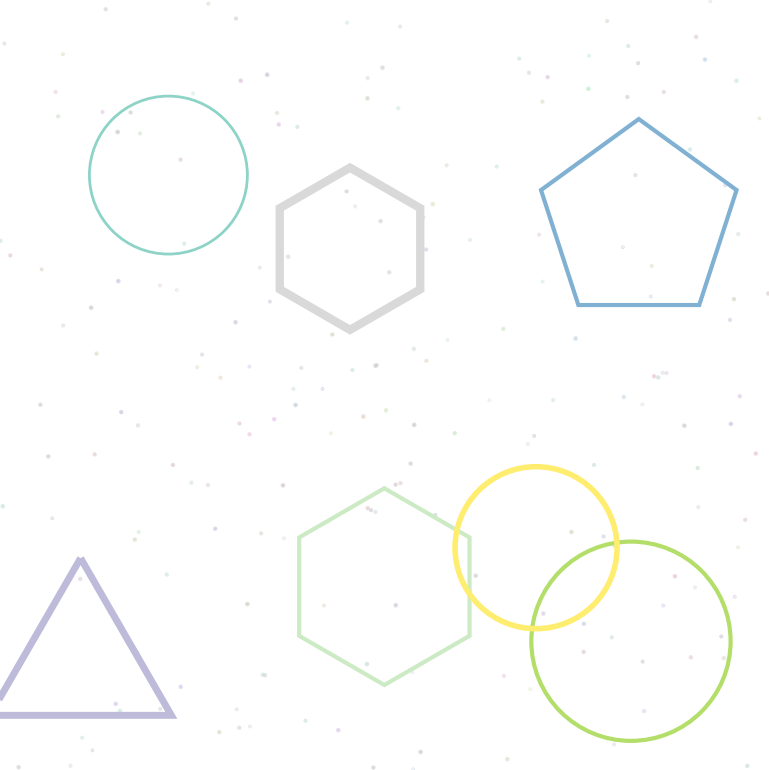[{"shape": "circle", "thickness": 1, "radius": 0.51, "center": [0.219, 0.773]}, {"shape": "triangle", "thickness": 2.5, "radius": 0.68, "center": [0.105, 0.139]}, {"shape": "pentagon", "thickness": 1.5, "radius": 0.67, "center": [0.83, 0.712]}, {"shape": "circle", "thickness": 1.5, "radius": 0.65, "center": [0.819, 0.167]}, {"shape": "hexagon", "thickness": 3, "radius": 0.53, "center": [0.455, 0.677]}, {"shape": "hexagon", "thickness": 1.5, "radius": 0.64, "center": [0.499, 0.238]}, {"shape": "circle", "thickness": 2, "radius": 0.53, "center": [0.696, 0.289]}]